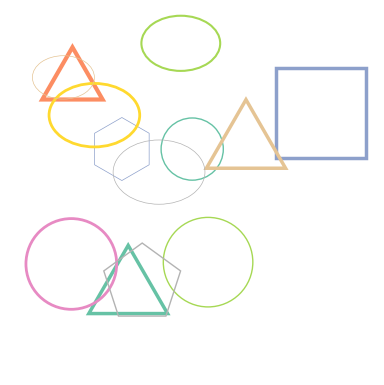[{"shape": "circle", "thickness": 1, "radius": 0.4, "center": [0.499, 0.613]}, {"shape": "triangle", "thickness": 2.5, "radius": 0.59, "center": [0.333, 0.245]}, {"shape": "triangle", "thickness": 3, "radius": 0.45, "center": [0.188, 0.787]}, {"shape": "hexagon", "thickness": 0.5, "radius": 0.41, "center": [0.317, 0.613]}, {"shape": "square", "thickness": 2.5, "radius": 0.58, "center": [0.834, 0.707]}, {"shape": "circle", "thickness": 2, "radius": 0.59, "center": [0.185, 0.314]}, {"shape": "circle", "thickness": 1, "radius": 0.58, "center": [0.54, 0.319]}, {"shape": "oval", "thickness": 1.5, "radius": 0.51, "center": [0.47, 0.887]}, {"shape": "oval", "thickness": 2, "radius": 0.59, "center": [0.245, 0.701]}, {"shape": "triangle", "thickness": 2.5, "radius": 0.59, "center": [0.639, 0.622]}, {"shape": "oval", "thickness": 0.5, "radius": 0.4, "center": [0.165, 0.799]}, {"shape": "oval", "thickness": 0.5, "radius": 0.6, "center": [0.413, 0.553]}, {"shape": "pentagon", "thickness": 1, "radius": 0.52, "center": [0.369, 0.264]}]